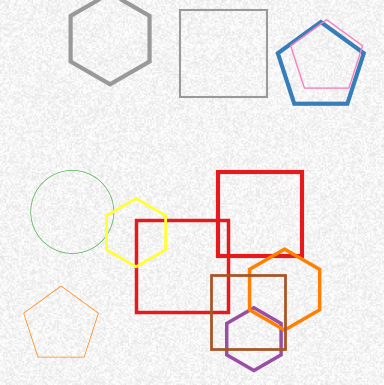[{"shape": "square", "thickness": 2.5, "radius": 0.6, "center": [0.473, 0.308]}, {"shape": "square", "thickness": 3, "radius": 0.55, "center": [0.676, 0.445]}, {"shape": "pentagon", "thickness": 3, "radius": 0.59, "center": [0.833, 0.825]}, {"shape": "circle", "thickness": 0.5, "radius": 0.54, "center": [0.188, 0.45]}, {"shape": "hexagon", "thickness": 2.5, "radius": 0.41, "center": [0.66, 0.119]}, {"shape": "pentagon", "thickness": 0.5, "radius": 0.51, "center": [0.159, 0.155]}, {"shape": "hexagon", "thickness": 2.5, "radius": 0.53, "center": [0.739, 0.248]}, {"shape": "hexagon", "thickness": 2, "radius": 0.44, "center": [0.353, 0.396]}, {"shape": "square", "thickness": 2, "radius": 0.48, "center": [0.645, 0.191]}, {"shape": "pentagon", "thickness": 1, "radius": 0.49, "center": [0.848, 0.851]}, {"shape": "hexagon", "thickness": 3, "radius": 0.59, "center": [0.286, 0.899]}, {"shape": "square", "thickness": 1.5, "radius": 0.57, "center": [0.58, 0.86]}]